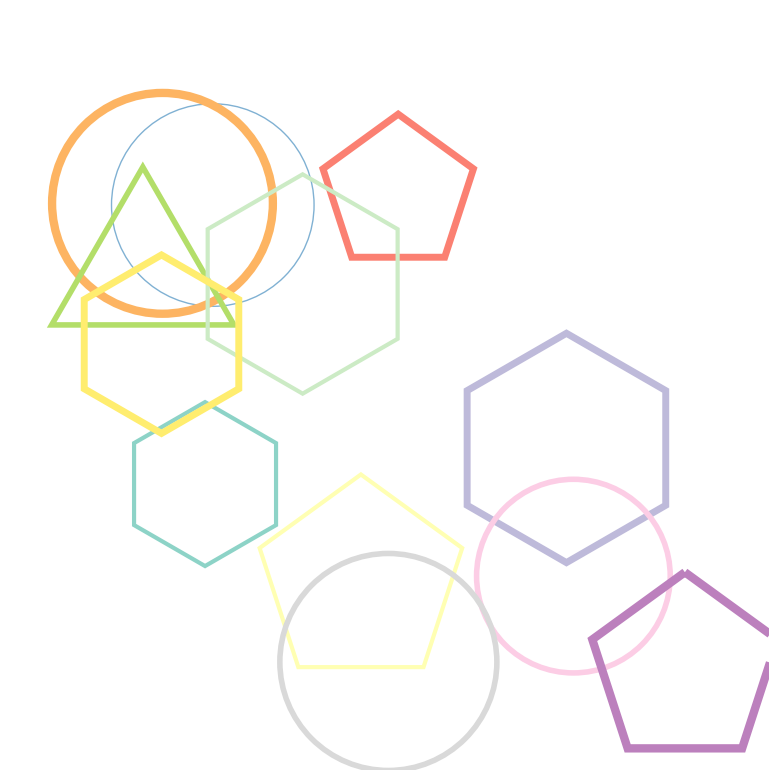[{"shape": "hexagon", "thickness": 1.5, "radius": 0.53, "center": [0.266, 0.371]}, {"shape": "pentagon", "thickness": 1.5, "radius": 0.69, "center": [0.469, 0.245]}, {"shape": "hexagon", "thickness": 2.5, "radius": 0.74, "center": [0.736, 0.418]}, {"shape": "pentagon", "thickness": 2.5, "radius": 0.51, "center": [0.517, 0.749]}, {"shape": "circle", "thickness": 0.5, "radius": 0.66, "center": [0.276, 0.734]}, {"shape": "circle", "thickness": 3, "radius": 0.72, "center": [0.211, 0.736]}, {"shape": "triangle", "thickness": 2, "radius": 0.68, "center": [0.185, 0.646]}, {"shape": "circle", "thickness": 2, "radius": 0.63, "center": [0.745, 0.252]}, {"shape": "circle", "thickness": 2, "radius": 0.7, "center": [0.504, 0.14]}, {"shape": "pentagon", "thickness": 3, "radius": 0.63, "center": [0.889, 0.13]}, {"shape": "hexagon", "thickness": 1.5, "radius": 0.71, "center": [0.393, 0.631]}, {"shape": "hexagon", "thickness": 2.5, "radius": 0.58, "center": [0.21, 0.553]}]